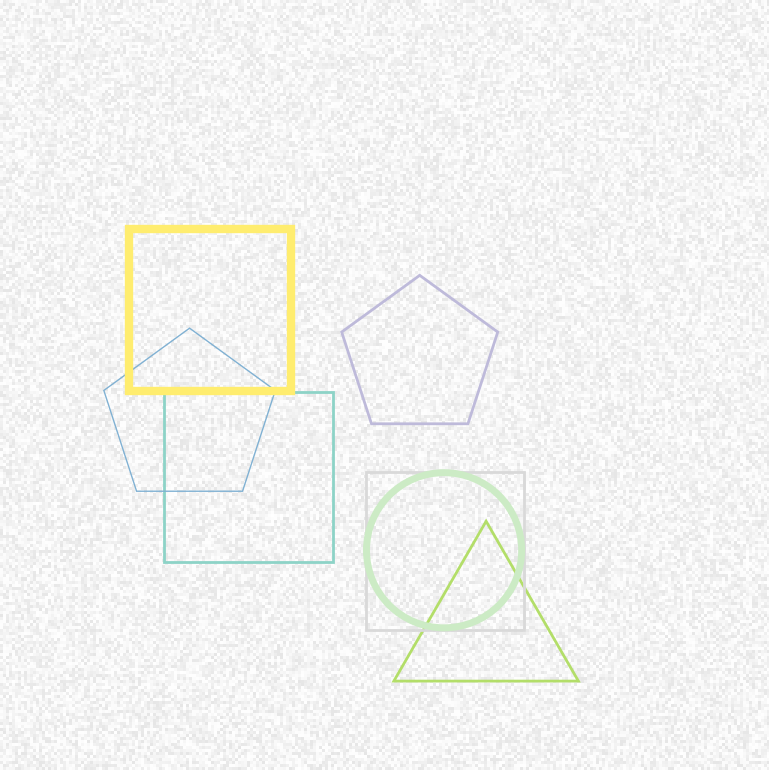[{"shape": "square", "thickness": 1, "radius": 0.55, "center": [0.323, 0.381]}, {"shape": "pentagon", "thickness": 1, "radius": 0.53, "center": [0.545, 0.536]}, {"shape": "pentagon", "thickness": 0.5, "radius": 0.59, "center": [0.246, 0.457]}, {"shape": "triangle", "thickness": 1, "radius": 0.69, "center": [0.631, 0.185]}, {"shape": "square", "thickness": 1, "radius": 0.51, "center": [0.577, 0.285]}, {"shape": "circle", "thickness": 2.5, "radius": 0.5, "center": [0.577, 0.285]}, {"shape": "square", "thickness": 3, "radius": 0.53, "center": [0.273, 0.597]}]